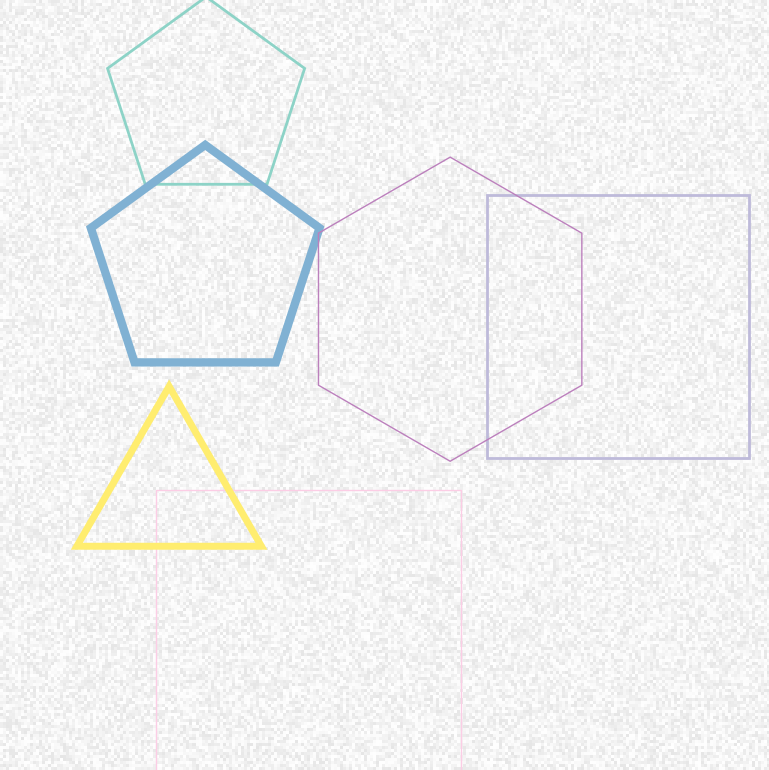[{"shape": "pentagon", "thickness": 1, "radius": 0.67, "center": [0.268, 0.87]}, {"shape": "square", "thickness": 1, "radius": 0.85, "center": [0.803, 0.576]}, {"shape": "pentagon", "thickness": 3, "radius": 0.78, "center": [0.266, 0.656]}, {"shape": "square", "thickness": 0.5, "radius": 0.99, "center": [0.401, 0.165]}, {"shape": "hexagon", "thickness": 0.5, "radius": 0.99, "center": [0.585, 0.598]}, {"shape": "triangle", "thickness": 2.5, "radius": 0.69, "center": [0.22, 0.36]}]